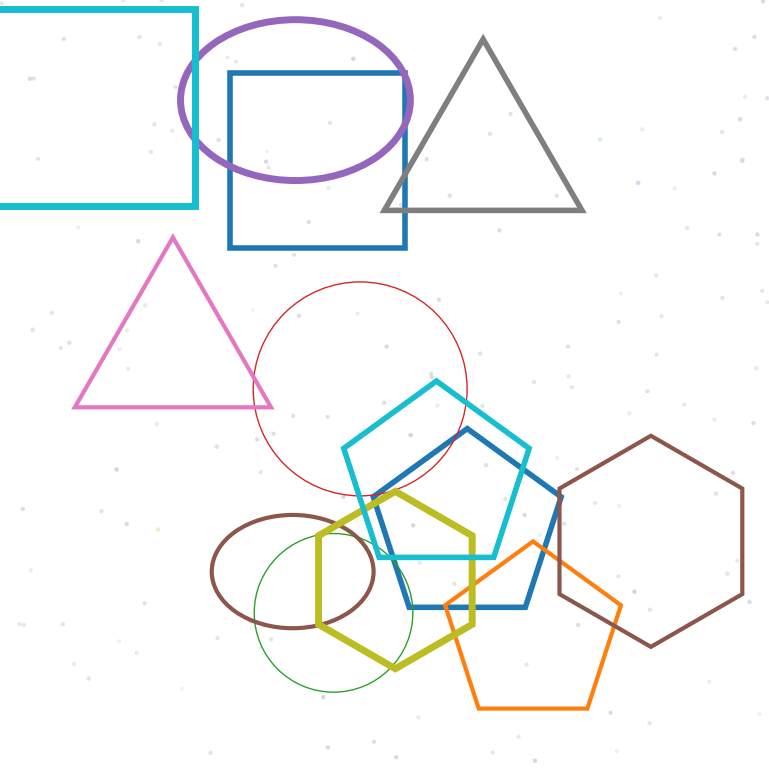[{"shape": "square", "thickness": 2, "radius": 0.57, "center": [0.413, 0.792]}, {"shape": "pentagon", "thickness": 2, "radius": 0.64, "center": [0.607, 0.315]}, {"shape": "pentagon", "thickness": 1.5, "radius": 0.6, "center": [0.692, 0.177]}, {"shape": "circle", "thickness": 0.5, "radius": 0.52, "center": [0.433, 0.204]}, {"shape": "circle", "thickness": 0.5, "radius": 0.69, "center": [0.468, 0.495]}, {"shape": "oval", "thickness": 2.5, "radius": 0.75, "center": [0.384, 0.87]}, {"shape": "hexagon", "thickness": 1.5, "radius": 0.69, "center": [0.845, 0.297]}, {"shape": "oval", "thickness": 1.5, "radius": 0.53, "center": [0.38, 0.258]}, {"shape": "triangle", "thickness": 1.5, "radius": 0.74, "center": [0.225, 0.545]}, {"shape": "triangle", "thickness": 2, "radius": 0.74, "center": [0.627, 0.801]}, {"shape": "hexagon", "thickness": 2.5, "radius": 0.58, "center": [0.513, 0.247]}, {"shape": "square", "thickness": 2.5, "radius": 0.64, "center": [0.125, 0.861]}, {"shape": "pentagon", "thickness": 2, "radius": 0.63, "center": [0.567, 0.379]}]